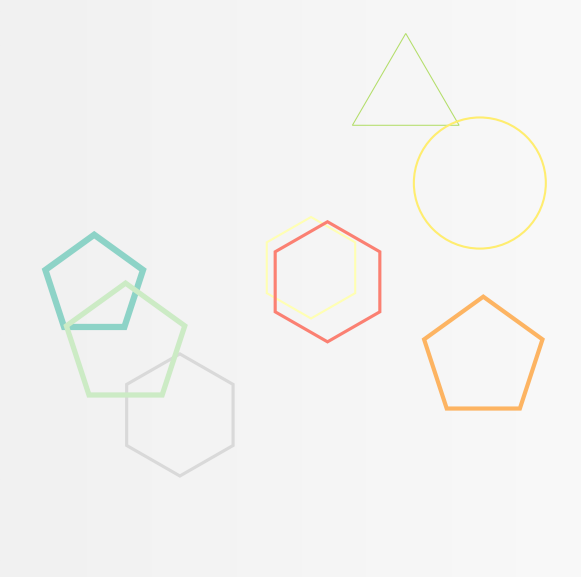[{"shape": "pentagon", "thickness": 3, "radius": 0.44, "center": [0.162, 0.504]}, {"shape": "hexagon", "thickness": 1, "radius": 0.44, "center": [0.535, 0.536]}, {"shape": "hexagon", "thickness": 1.5, "radius": 0.52, "center": [0.563, 0.511]}, {"shape": "pentagon", "thickness": 2, "radius": 0.54, "center": [0.831, 0.378]}, {"shape": "triangle", "thickness": 0.5, "radius": 0.53, "center": [0.698, 0.835]}, {"shape": "hexagon", "thickness": 1.5, "radius": 0.53, "center": [0.309, 0.281]}, {"shape": "pentagon", "thickness": 2.5, "radius": 0.54, "center": [0.216, 0.402]}, {"shape": "circle", "thickness": 1, "radius": 0.57, "center": [0.826, 0.682]}]